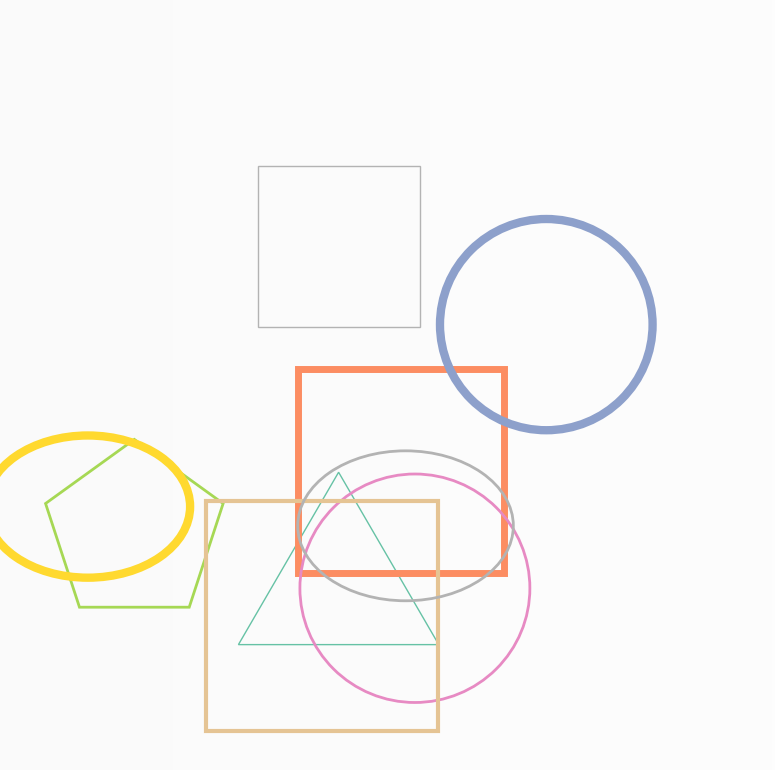[{"shape": "triangle", "thickness": 0.5, "radius": 0.75, "center": [0.437, 0.237]}, {"shape": "square", "thickness": 2.5, "radius": 0.66, "center": [0.517, 0.388]}, {"shape": "circle", "thickness": 3, "radius": 0.69, "center": [0.705, 0.578]}, {"shape": "circle", "thickness": 1, "radius": 0.74, "center": [0.535, 0.236]}, {"shape": "pentagon", "thickness": 1, "radius": 0.6, "center": [0.173, 0.309]}, {"shape": "oval", "thickness": 3, "radius": 0.66, "center": [0.113, 0.342]}, {"shape": "square", "thickness": 1.5, "radius": 0.75, "center": [0.415, 0.2]}, {"shape": "oval", "thickness": 1, "radius": 0.7, "center": [0.523, 0.317]}, {"shape": "square", "thickness": 0.5, "radius": 0.52, "center": [0.438, 0.68]}]